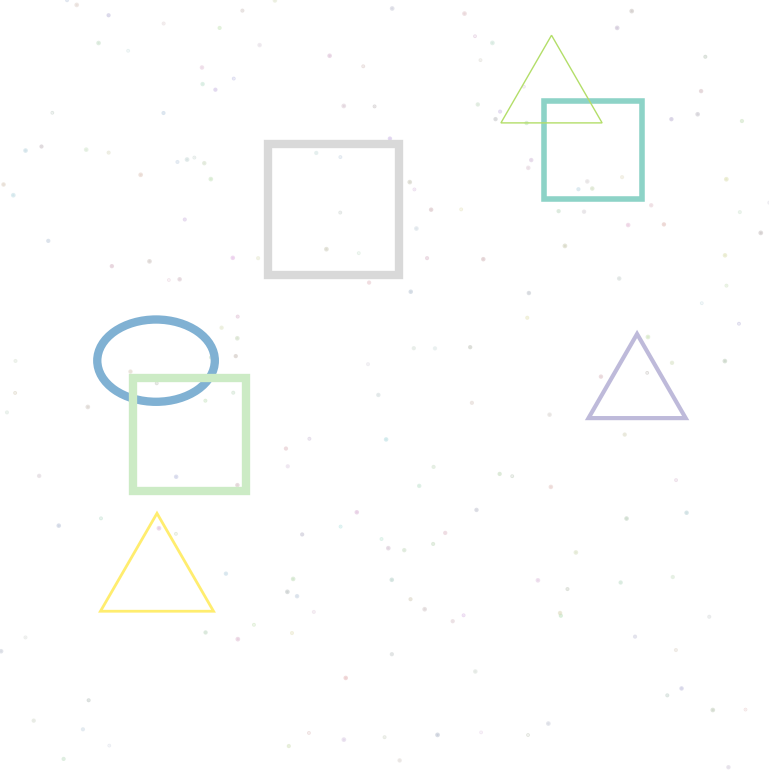[{"shape": "square", "thickness": 2, "radius": 0.32, "center": [0.77, 0.806]}, {"shape": "triangle", "thickness": 1.5, "radius": 0.36, "center": [0.827, 0.493]}, {"shape": "oval", "thickness": 3, "radius": 0.38, "center": [0.203, 0.532]}, {"shape": "triangle", "thickness": 0.5, "radius": 0.38, "center": [0.716, 0.878]}, {"shape": "square", "thickness": 3, "radius": 0.42, "center": [0.433, 0.728]}, {"shape": "square", "thickness": 3, "radius": 0.37, "center": [0.246, 0.436]}, {"shape": "triangle", "thickness": 1, "radius": 0.42, "center": [0.204, 0.249]}]